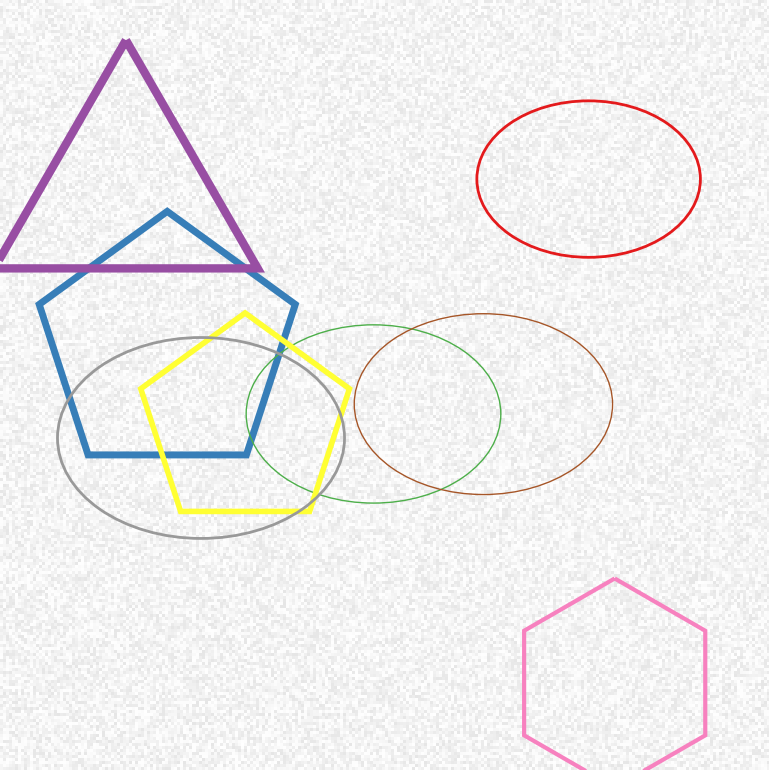[{"shape": "oval", "thickness": 1, "radius": 0.73, "center": [0.764, 0.767]}, {"shape": "pentagon", "thickness": 2.5, "radius": 0.87, "center": [0.217, 0.551]}, {"shape": "oval", "thickness": 0.5, "radius": 0.83, "center": [0.485, 0.462]}, {"shape": "triangle", "thickness": 3, "radius": 0.99, "center": [0.164, 0.75]}, {"shape": "pentagon", "thickness": 2, "radius": 0.71, "center": [0.318, 0.451]}, {"shape": "oval", "thickness": 0.5, "radius": 0.84, "center": [0.628, 0.475]}, {"shape": "hexagon", "thickness": 1.5, "radius": 0.68, "center": [0.798, 0.113]}, {"shape": "oval", "thickness": 1, "radius": 0.93, "center": [0.261, 0.431]}]